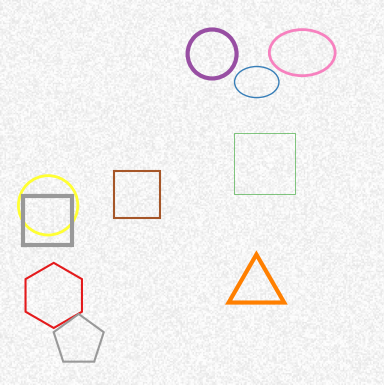[{"shape": "hexagon", "thickness": 1.5, "radius": 0.42, "center": [0.14, 0.233]}, {"shape": "oval", "thickness": 1, "radius": 0.29, "center": [0.667, 0.787]}, {"shape": "square", "thickness": 0.5, "radius": 0.39, "center": [0.686, 0.576]}, {"shape": "circle", "thickness": 3, "radius": 0.32, "center": [0.551, 0.86]}, {"shape": "triangle", "thickness": 3, "radius": 0.42, "center": [0.666, 0.256]}, {"shape": "circle", "thickness": 2, "radius": 0.39, "center": [0.125, 0.467]}, {"shape": "square", "thickness": 1.5, "radius": 0.3, "center": [0.356, 0.494]}, {"shape": "oval", "thickness": 2, "radius": 0.43, "center": [0.785, 0.863]}, {"shape": "pentagon", "thickness": 1.5, "radius": 0.34, "center": [0.204, 0.116]}, {"shape": "square", "thickness": 3, "radius": 0.32, "center": [0.122, 0.426]}]